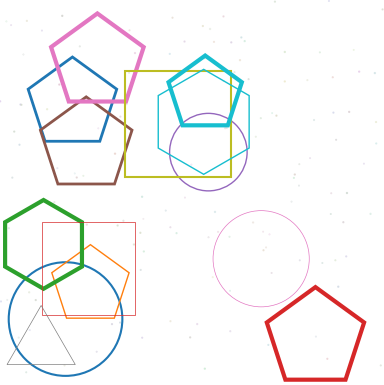[{"shape": "pentagon", "thickness": 2, "radius": 0.6, "center": [0.188, 0.731]}, {"shape": "circle", "thickness": 1.5, "radius": 0.74, "center": [0.17, 0.171]}, {"shape": "pentagon", "thickness": 1, "radius": 0.53, "center": [0.235, 0.259]}, {"shape": "hexagon", "thickness": 3, "radius": 0.58, "center": [0.113, 0.365]}, {"shape": "pentagon", "thickness": 3, "radius": 0.66, "center": [0.819, 0.121]}, {"shape": "square", "thickness": 0.5, "radius": 0.61, "center": [0.23, 0.303]}, {"shape": "circle", "thickness": 1, "radius": 0.5, "center": [0.541, 0.605]}, {"shape": "pentagon", "thickness": 2, "radius": 0.63, "center": [0.224, 0.623]}, {"shape": "pentagon", "thickness": 3, "radius": 0.63, "center": [0.253, 0.839]}, {"shape": "circle", "thickness": 0.5, "radius": 0.62, "center": [0.678, 0.328]}, {"shape": "triangle", "thickness": 0.5, "radius": 0.51, "center": [0.107, 0.104]}, {"shape": "square", "thickness": 1.5, "radius": 0.69, "center": [0.462, 0.677]}, {"shape": "pentagon", "thickness": 3, "radius": 0.5, "center": [0.533, 0.756]}, {"shape": "hexagon", "thickness": 1, "radius": 0.68, "center": [0.529, 0.684]}]